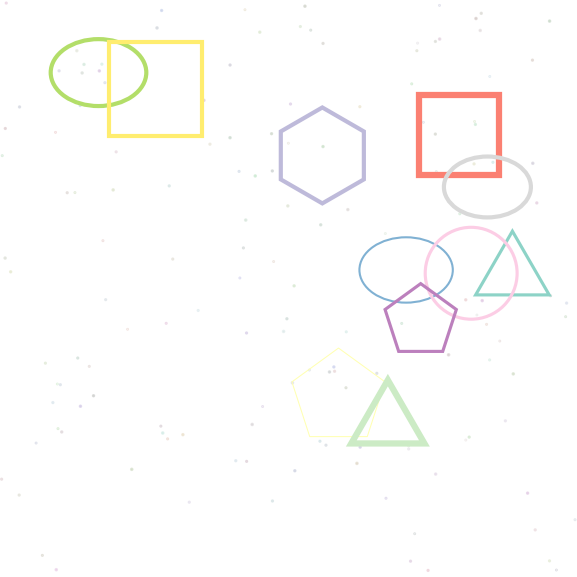[{"shape": "triangle", "thickness": 1.5, "radius": 0.37, "center": [0.887, 0.525]}, {"shape": "pentagon", "thickness": 0.5, "radius": 0.42, "center": [0.586, 0.312]}, {"shape": "hexagon", "thickness": 2, "radius": 0.42, "center": [0.558, 0.73]}, {"shape": "square", "thickness": 3, "radius": 0.35, "center": [0.795, 0.765]}, {"shape": "oval", "thickness": 1, "radius": 0.4, "center": [0.703, 0.532]}, {"shape": "oval", "thickness": 2, "radius": 0.41, "center": [0.171, 0.873]}, {"shape": "circle", "thickness": 1.5, "radius": 0.4, "center": [0.816, 0.526]}, {"shape": "oval", "thickness": 2, "radius": 0.38, "center": [0.844, 0.675]}, {"shape": "pentagon", "thickness": 1.5, "radius": 0.32, "center": [0.728, 0.443]}, {"shape": "triangle", "thickness": 3, "radius": 0.37, "center": [0.672, 0.268]}, {"shape": "square", "thickness": 2, "radius": 0.41, "center": [0.269, 0.845]}]